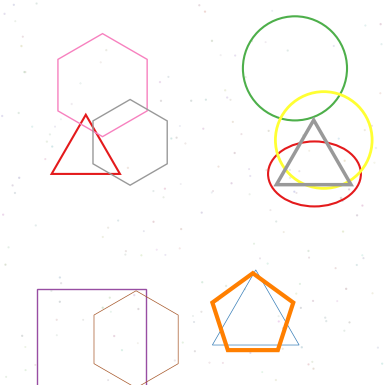[{"shape": "triangle", "thickness": 1.5, "radius": 0.51, "center": [0.223, 0.599]}, {"shape": "oval", "thickness": 1.5, "radius": 0.6, "center": [0.817, 0.548]}, {"shape": "triangle", "thickness": 0.5, "radius": 0.65, "center": [0.664, 0.169]}, {"shape": "circle", "thickness": 1.5, "radius": 0.68, "center": [0.766, 0.822]}, {"shape": "square", "thickness": 1, "radius": 0.71, "center": [0.237, 0.107]}, {"shape": "pentagon", "thickness": 3, "radius": 0.55, "center": [0.657, 0.18]}, {"shape": "circle", "thickness": 2, "radius": 0.63, "center": [0.841, 0.636]}, {"shape": "hexagon", "thickness": 0.5, "radius": 0.63, "center": [0.353, 0.119]}, {"shape": "hexagon", "thickness": 1, "radius": 0.67, "center": [0.266, 0.779]}, {"shape": "hexagon", "thickness": 1, "radius": 0.56, "center": [0.338, 0.63]}, {"shape": "triangle", "thickness": 2.5, "radius": 0.56, "center": [0.815, 0.576]}]